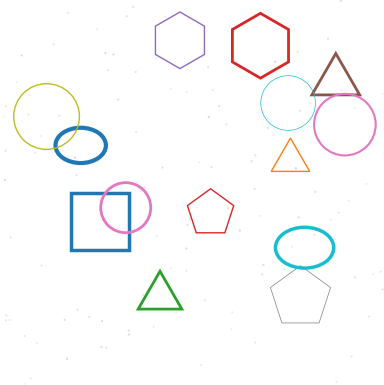[{"shape": "oval", "thickness": 3, "radius": 0.33, "center": [0.21, 0.622]}, {"shape": "square", "thickness": 2.5, "radius": 0.37, "center": [0.259, 0.425]}, {"shape": "triangle", "thickness": 1, "radius": 0.29, "center": [0.754, 0.584]}, {"shape": "triangle", "thickness": 2, "radius": 0.33, "center": [0.416, 0.23]}, {"shape": "pentagon", "thickness": 1, "radius": 0.32, "center": [0.547, 0.446]}, {"shape": "hexagon", "thickness": 2, "radius": 0.42, "center": [0.676, 0.881]}, {"shape": "hexagon", "thickness": 1, "radius": 0.37, "center": [0.467, 0.895]}, {"shape": "triangle", "thickness": 2, "radius": 0.36, "center": [0.872, 0.789]}, {"shape": "circle", "thickness": 2, "radius": 0.32, "center": [0.327, 0.461]}, {"shape": "circle", "thickness": 1.5, "radius": 0.4, "center": [0.896, 0.676]}, {"shape": "pentagon", "thickness": 0.5, "radius": 0.41, "center": [0.781, 0.228]}, {"shape": "circle", "thickness": 1, "radius": 0.43, "center": [0.121, 0.697]}, {"shape": "circle", "thickness": 0.5, "radius": 0.36, "center": [0.748, 0.732]}, {"shape": "oval", "thickness": 2.5, "radius": 0.38, "center": [0.791, 0.357]}]